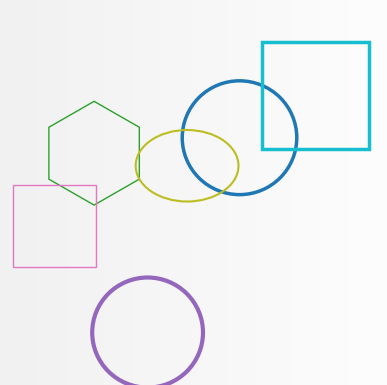[{"shape": "circle", "thickness": 2.5, "radius": 0.74, "center": [0.618, 0.642]}, {"shape": "hexagon", "thickness": 1, "radius": 0.67, "center": [0.243, 0.602]}, {"shape": "circle", "thickness": 3, "radius": 0.71, "center": [0.381, 0.136]}, {"shape": "square", "thickness": 1, "radius": 0.53, "center": [0.14, 0.413]}, {"shape": "oval", "thickness": 1.5, "radius": 0.66, "center": [0.483, 0.569]}, {"shape": "square", "thickness": 2.5, "radius": 0.69, "center": [0.813, 0.752]}]